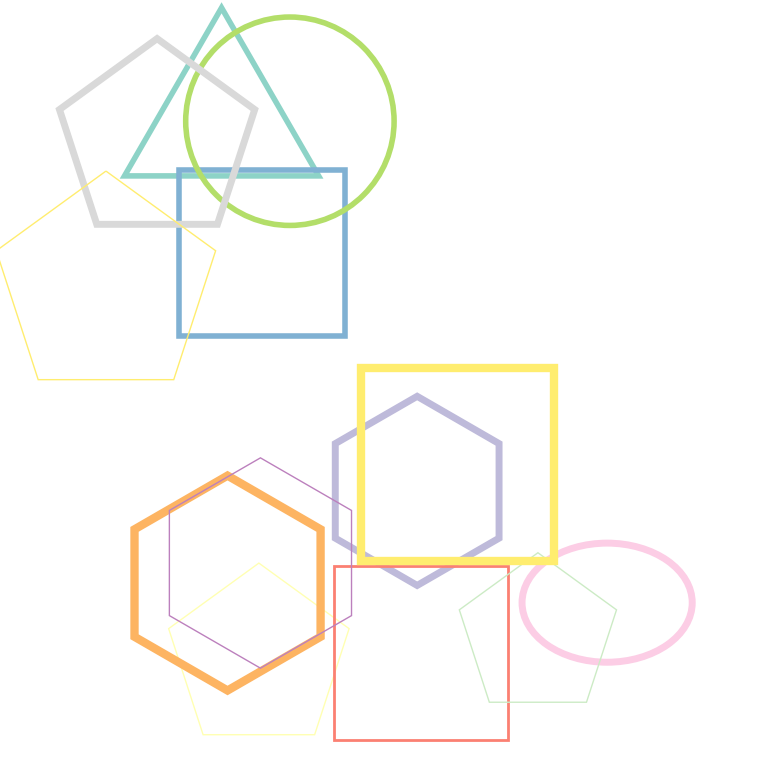[{"shape": "triangle", "thickness": 2, "radius": 0.73, "center": [0.288, 0.844]}, {"shape": "pentagon", "thickness": 0.5, "radius": 0.62, "center": [0.336, 0.146]}, {"shape": "hexagon", "thickness": 2.5, "radius": 0.61, "center": [0.542, 0.362]}, {"shape": "square", "thickness": 1, "radius": 0.57, "center": [0.547, 0.152]}, {"shape": "square", "thickness": 2, "radius": 0.54, "center": [0.341, 0.672]}, {"shape": "hexagon", "thickness": 3, "radius": 0.7, "center": [0.296, 0.243]}, {"shape": "circle", "thickness": 2, "radius": 0.68, "center": [0.376, 0.843]}, {"shape": "oval", "thickness": 2.5, "radius": 0.55, "center": [0.788, 0.217]}, {"shape": "pentagon", "thickness": 2.5, "radius": 0.67, "center": [0.204, 0.817]}, {"shape": "hexagon", "thickness": 0.5, "radius": 0.68, "center": [0.338, 0.269]}, {"shape": "pentagon", "thickness": 0.5, "radius": 0.54, "center": [0.699, 0.175]}, {"shape": "square", "thickness": 3, "radius": 0.63, "center": [0.594, 0.397]}, {"shape": "pentagon", "thickness": 0.5, "radius": 0.75, "center": [0.138, 0.628]}]